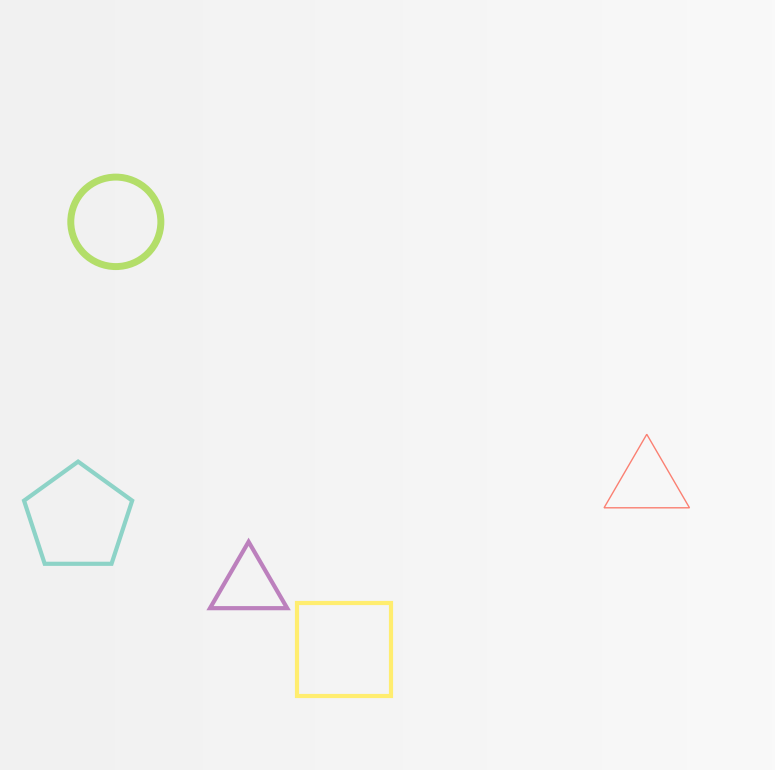[{"shape": "pentagon", "thickness": 1.5, "radius": 0.37, "center": [0.101, 0.327]}, {"shape": "triangle", "thickness": 0.5, "radius": 0.32, "center": [0.835, 0.372]}, {"shape": "circle", "thickness": 2.5, "radius": 0.29, "center": [0.149, 0.712]}, {"shape": "triangle", "thickness": 1.5, "radius": 0.29, "center": [0.321, 0.239]}, {"shape": "square", "thickness": 1.5, "radius": 0.3, "center": [0.444, 0.156]}]